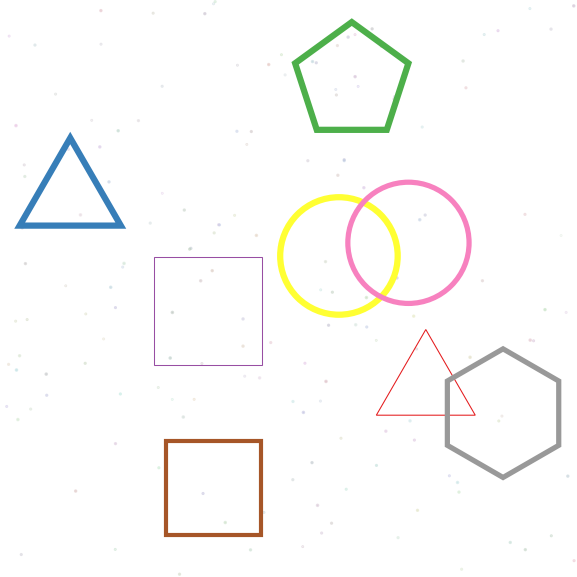[{"shape": "triangle", "thickness": 0.5, "radius": 0.49, "center": [0.737, 0.33]}, {"shape": "triangle", "thickness": 3, "radius": 0.51, "center": [0.122, 0.659]}, {"shape": "pentagon", "thickness": 3, "radius": 0.52, "center": [0.609, 0.858]}, {"shape": "square", "thickness": 0.5, "radius": 0.47, "center": [0.36, 0.461]}, {"shape": "circle", "thickness": 3, "radius": 0.51, "center": [0.587, 0.556]}, {"shape": "square", "thickness": 2, "radius": 0.41, "center": [0.37, 0.154]}, {"shape": "circle", "thickness": 2.5, "radius": 0.52, "center": [0.707, 0.579]}, {"shape": "hexagon", "thickness": 2.5, "radius": 0.56, "center": [0.871, 0.284]}]